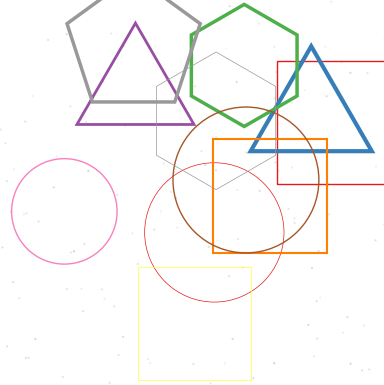[{"shape": "square", "thickness": 1, "radius": 0.8, "center": [0.879, 0.682]}, {"shape": "circle", "thickness": 0.5, "radius": 0.9, "center": [0.557, 0.396]}, {"shape": "triangle", "thickness": 3, "radius": 0.91, "center": [0.808, 0.698]}, {"shape": "hexagon", "thickness": 2.5, "radius": 0.79, "center": [0.634, 0.83]}, {"shape": "triangle", "thickness": 2, "radius": 0.88, "center": [0.352, 0.764]}, {"shape": "square", "thickness": 1.5, "radius": 0.74, "center": [0.702, 0.491]}, {"shape": "square", "thickness": 0.5, "radius": 0.73, "center": [0.505, 0.159]}, {"shape": "circle", "thickness": 1, "radius": 0.95, "center": [0.639, 0.533]}, {"shape": "circle", "thickness": 1, "radius": 0.68, "center": [0.167, 0.451]}, {"shape": "pentagon", "thickness": 2.5, "radius": 0.91, "center": [0.347, 0.882]}, {"shape": "hexagon", "thickness": 0.5, "radius": 0.89, "center": [0.561, 0.686]}]